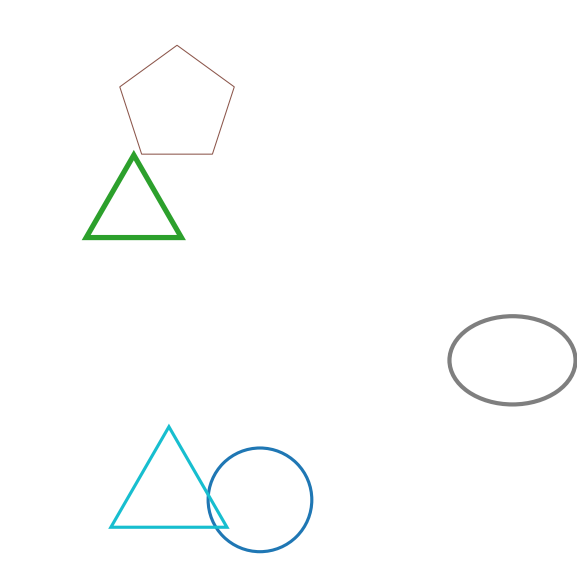[{"shape": "circle", "thickness": 1.5, "radius": 0.45, "center": [0.45, 0.134]}, {"shape": "triangle", "thickness": 2.5, "radius": 0.48, "center": [0.232, 0.635]}, {"shape": "pentagon", "thickness": 0.5, "radius": 0.52, "center": [0.307, 0.817]}, {"shape": "oval", "thickness": 2, "radius": 0.55, "center": [0.887, 0.375]}, {"shape": "triangle", "thickness": 1.5, "radius": 0.58, "center": [0.292, 0.144]}]